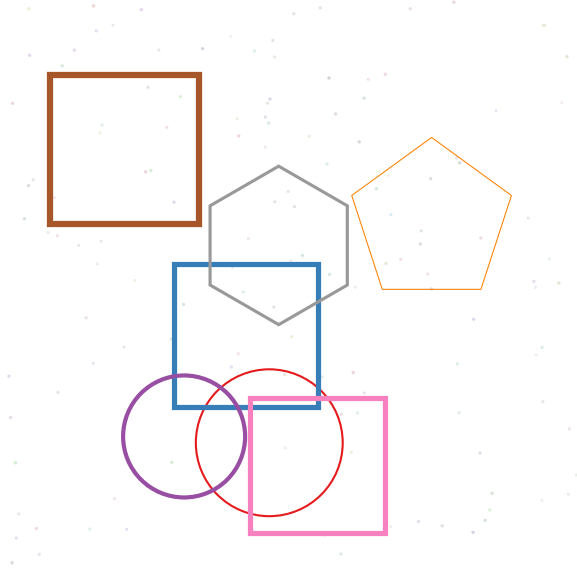[{"shape": "circle", "thickness": 1, "radius": 0.64, "center": [0.466, 0.232]}, {"shape": "square", "thickness": 2.5, "radius": 0.62, "center": [0.426, 0.418]}, {"shape": "circle", "thickness": 2, "radius": 0.53, "center": [0.319, 0.243]}, {"shape": "pentagon", "thickness": 0.5, "radius": 0.73, "center": [0.747, 0.616]}, {"shape": "square", "thickness": 3, "radius": 0.64, "center": [0.216, 0.741]}, {"shape": "square", "thickness": 2.5, "radius": 0.58, "center": [0.55, 0.193]}, {"shape": "hexagon", "thickness": 1.5, "radius": 0.69, "center": [0.483, 0.574]}]